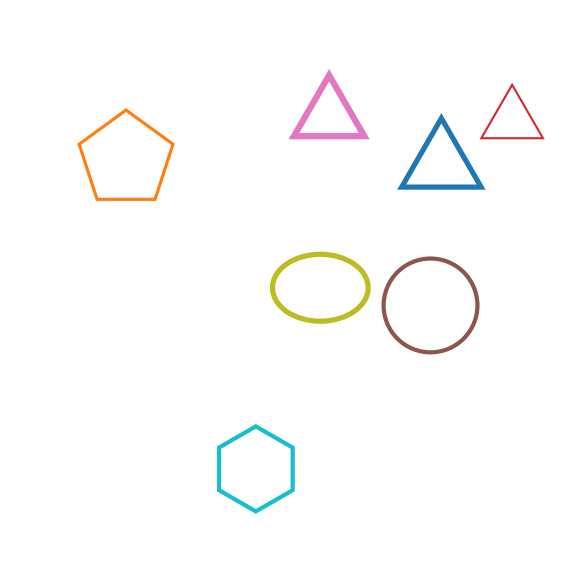[{"shape": "triangle", "thickness": 2.5, "radius": 0.4, "center": [0.764, 0.715]}, {"shape": "pentagon", "thickness": 1.5, "radius": 0.43, "center": [0.218, 0.723]}, {"shape": "triangle", "thickness": 1, "radius": 0.31, "center": [0.887, 0.791]}, {"shape": "circle", "thickness": 2, "radius": 0.41, "center": [0.745, 0.47]}, {"shape": "triangle", "thickness": 3, "radius": 0.35, "center": [0.57, 0.799]}, {"shape": "oval", "thickness": 2.5, "radius": 0.41, "center": [0.555, 0.501]}, {"shape": "hexagon", "thickness": 2, "radius": 0.37, "center": [0.443, 0.187]}]